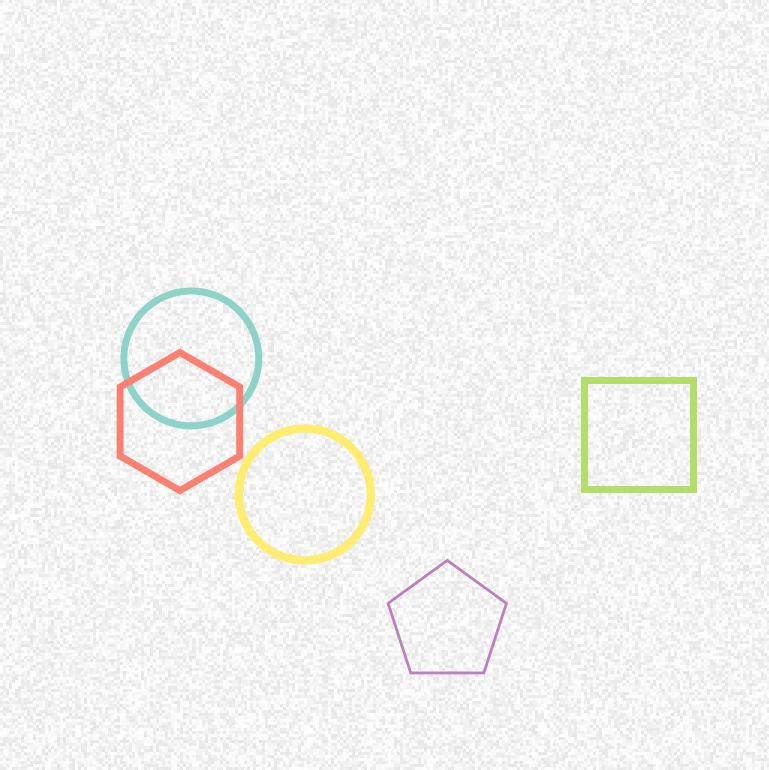[{"shape": "circle", "thickness": 2.5, "radius": 0.44, "center": [0.248, 0.535]}, {"shape": "hexagon", "thickness": 2.5, "radius": 0.45, "center": [0.234, 0.453]}, {"shape": "square", "thickness": 2.5, "radius": 0.36, "center": [0.829, 0.436]}, {"shape": "pentagon", "thickness": 1, "radius": 0.4, "center": [0.581, 0.191]}, {"shape": "circle", "thickness": 3, "radius": 0.43, "center": [0.396, 0.358]}]